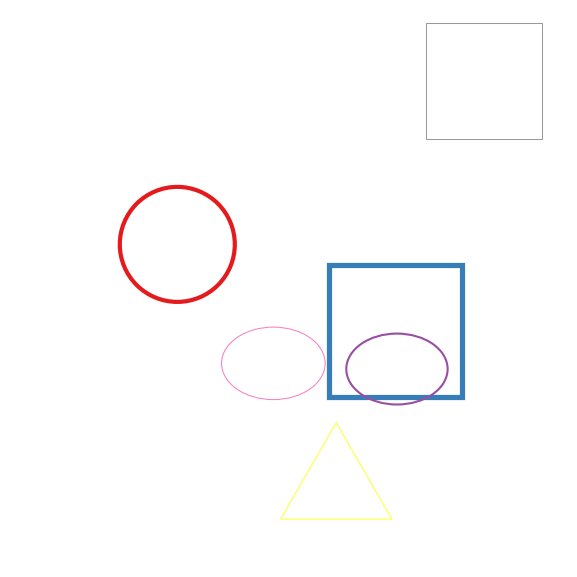[{"shape": "circle", "thickness": 2, "radius": 0.5, "center": [0.307, 0.576]}, {"shape": "square", "thickness": 2.5, "radius": 0.57, "center": [0.684, 0.426]}, {"shape": "oval", "thickness": 1, "radius": 0.44, "center": [0.687, 0.36]}, {"shape": "triangle", "thickness": 0.5, "radius": 0.56, "center": [0.582, 0.156]}, {"shape": "oval", "thickness": 0.5, "radius": 0.45, "center": [0.473, 0.37]}, {"shape": "square", "thickness": 0.5, "radius": 0.5, "center": [0.838, 0.859]}]